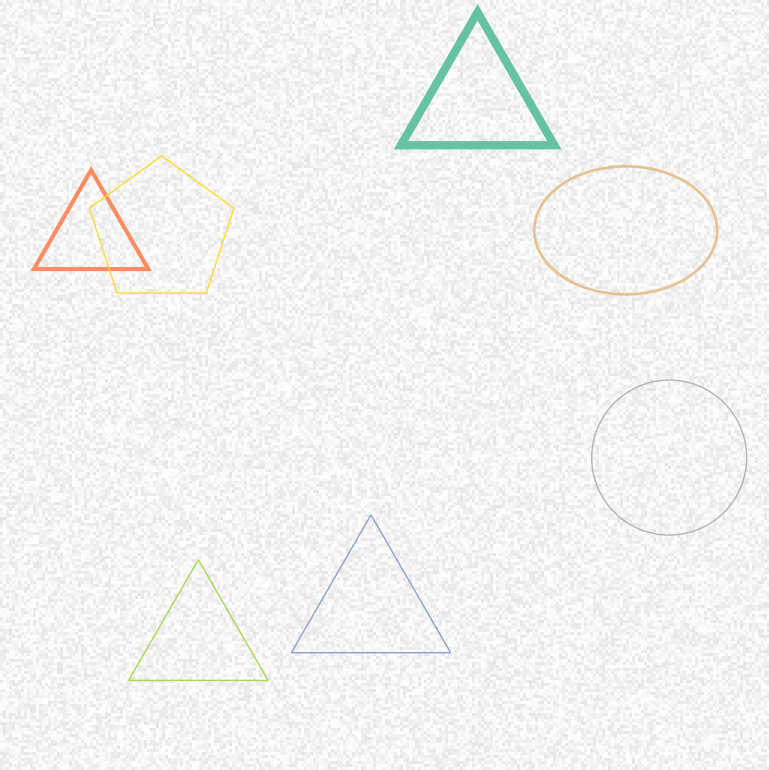[{"shape": "triangle", "thickness": 3, "radius": 0.58, "center": [0.62, 0.869]}, {"shape": "triangle", "thickness": 1.5, "radius": 0.43, "center": [0.118, 0.693]}, {"shape": "triangle", "thickness": 0.5, "radius": 0.6, "center": [0.482, 0.212]}, {"shape": "triangle", "thickness": 0.5, "radius": 0.52, "center": [0.258, 0.169]}, {"shape": "pentagon", "thickness": 0.5, "radius": 0.49, "center": [0.21, 0.699]}, {"shape": "oval", "thickness": 1, "radius": 0.59, "center": [0.813, 0.701]}, {"shape": "circle", "thickness": 0.5, "radius": 0.5, "center": [0.869, 0.406]}]